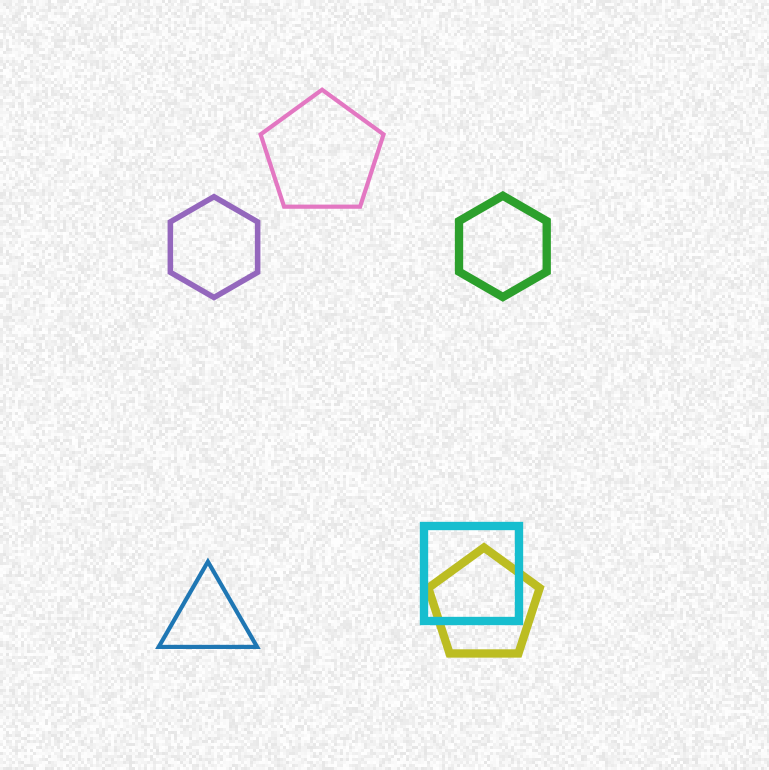[{"shape": "triangle", "thickness": 1.5, "radius": 0.37, "center": [0.27, 0.197]}, {"shape": "hexagon", "thickness": 3, "radius": 0.33, "center": [0.653, 0.68]}, {"shape": "hexagon", "thickness": 2, "radius": 0.33, "center": [0.278, 0.679]}, {"shape": "pentagon", "thickness": 1.5, "radius": 0.42, "center": [0.418, 0.8]}, {"shape": "pentagon", "thickness": 3, "radius": 0.38, "center": [0.629, 0.213]}, {"shape": "square", "thickness": 3, "radius": 0.31, "center": [0.612, 0.255]}]